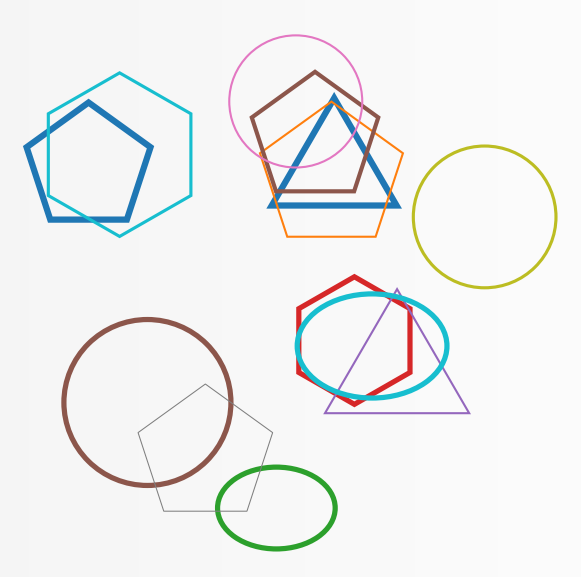[{"shape": "triangle", "thickness": 3, "radius": 0.62, "center": [0.575, 0.705]}, {"shape": "pentagon", "thickness": 3, "radius": 0.56, "center": [0.152, 0.71]}, {"shape": "pentagon", "thickness": 1, "radius": 0.65, "center": [0.57, 0.694]}, {"shape": "oval", "thickness": 2.5, "radius": 0.51, "center": [0.475, 0.119]}, {"shape": "hexagon", "thickness": 2.5, "radius": 0.55, "center": [0.61, 0.409]}, {"shape": "triangle", "thickness": 1, "radius": 0.72, "center": [0.683, 0.355]}, {"shape": "pentagon", "thickness": 2, "radius": 0.57, "center": [0.542, 0.76]}, {"shape": "circle", "thickness": 2.5, "radius": 0.72, "center": [0.254, 0.302]}, {"shape": "circle", "thickness": 1, "radius": 0.57, "center": [0.509, 0.823]}, {"shape": "pentagon", "thickness": 0.5, "radius": 0.61, "center": [0.353, 0.212]}, {"shape": "circle", "thickness": 1.5, "radius": 0.61, "center": [0.834, 0.624]}, {"shape": "hexagon", "thickness": 1.5, "radius": 0.71, "center": [0.206, 0.731]}, {"shape": "oval", "thickness": 2.5, "radius": 0.64, "center": [0.64, 0.4]}]